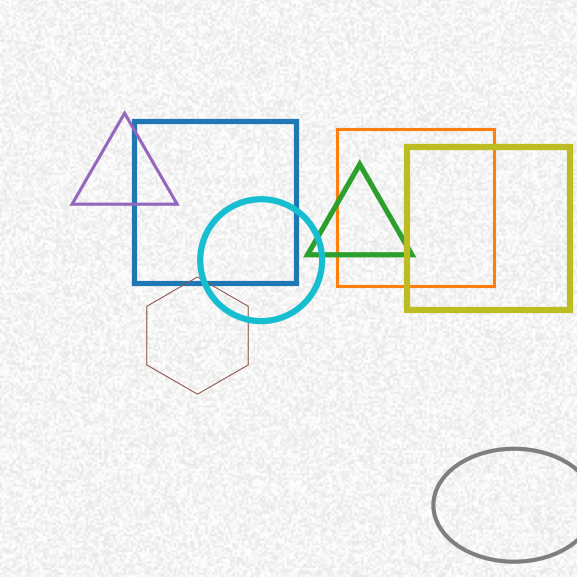[{"shape": "square", "thickness": 2.5, "radius": 0.7, "center": [0.373, 0.648]}, {"shape": "square", "thickness": 1.5, "radius": 0.68, "center": [0.719, 0.641]}, {"shape": "triangle", "thickness": 2.5, "radius": 0.52, "center": [0.623, 0.61]}, {"shape": "triangle", "thickness": 1.5, "radius": 0.53, "center": [0.216, 0.698]}, {"shape": "hexagon", "thickness": 0.5, "radius": 0.51, "center": [0.342, 0.418]}, {"shape": "oval", "thickness": 2, "radius": 0.7, "center": [0.89, 0.124]}, {"shape": "square", "thickness": 3, "radius": 0.71, "center": [0.846, 0.603]}, {"shape": "circle", "thickness": 3, "radius": 0.53, "center": [0.452, 0.549]}]